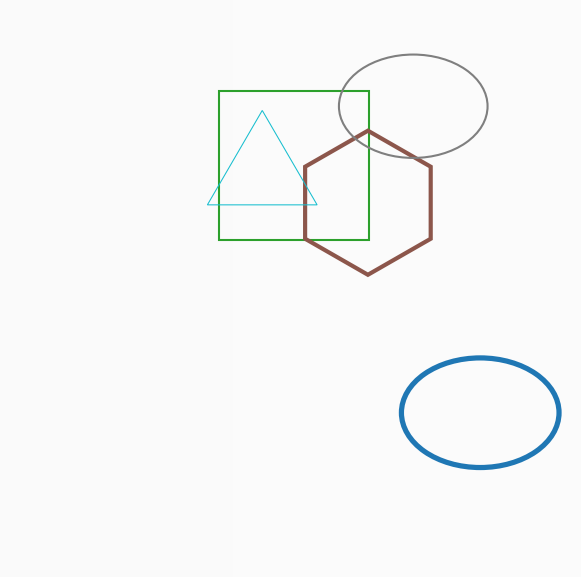[{"shape": "oval", "thickness": 2.5, "radius": 0.68, "center": [0.826, 0.284]}, {"shape": "square", "thickness": 1, "radius": 0.64, "center": [0.506, 0.712]}, {"shape": "hexagon", "thickness": 2, "radius": 0.62, "center": [0.633, 0.648]}, {"shape": "oval", "thickness": 1, "radius": 0.64, "center": [0.711, 0.815]}, {"shape": "triangle", "thickness": 0.5, "radius": 0.54, "center": [0.451, 0.699]}]